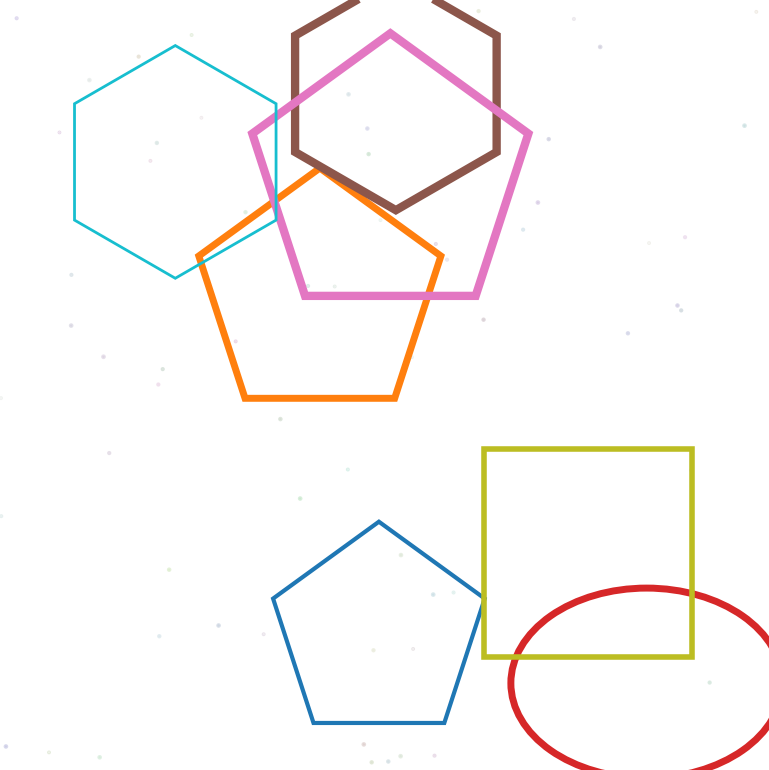[{"shape": "pentagon", "thickness": 1.5, "radius": 0.72, "center": [0.492, 0.178]}, {"shape": "pentagon", "thickness": 2.5, "radius": 0.83, "center": [0.415, 0.616]}, {"shape": "oval", "thickness": 2.5, "radius": 0.88, "center": [0.84, 0.113]}, {"shape": "hexagon", "thickness": 3, "radius": 0.76, "center": [0.514, 0.878]}, {"shape": "pentagon", "thickness": 3, "radius": 0.94, "center": [0.507, 0.768]}, {"shape": "square", "thickness": 2, "radius": 0.67, "center": [0.764, 0.282]}, {"shape": "hexagon", "thickness": 1, "radius": 0.76, "center": [0.228, 0.79]}]